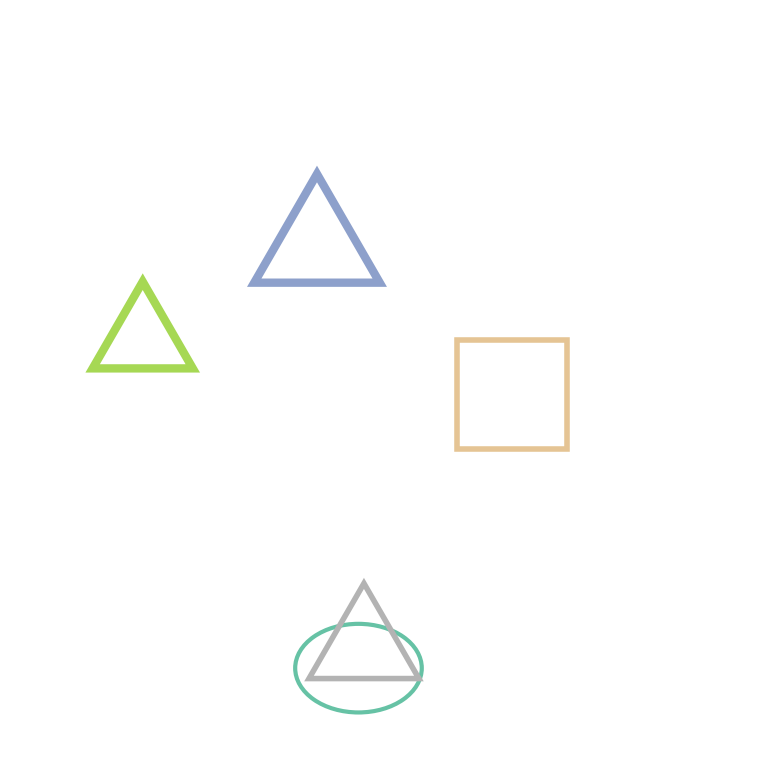[{"shape": "oval", "thickness": 1.5, "radius": 0.41, "center": [0.466, 0.132]}, {"shape": "triangle", "thickness": 3, "radius": 0.47, "center": [0.412, 0.68]}, {"shape": "triangle", "thickness": 3, "radius": 0.38, "center": [0.185, 0.559]}, {"shape": "square", "thickness": 2, "radius": 0.35, "center": [0.665, 0.488]}, {"shape": "triangle", "thickness": 2, "radius": 0.41, "center": [0.473, 0.16]}]